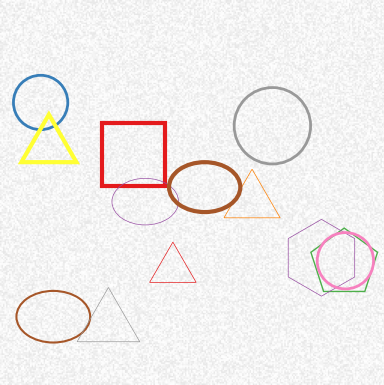[{"shape": "square", "thickness": 3, "radius": 0.41, "center": [0.347, 0.599]}, {"shape": "triangle", "thickness": 0.5, "radius": 0.35, "center": [0.449, 0.301]}, {"shape": "circle", "thickness": 2, "radius": 0.35, "center": [0.106, 0.734]}, {"shape": "pentagon", "thickness": 1, "radius": 0.46, "center": [0.894, 0.317]}, {"shape": "hexagon", "thickness": 0.5, "radius": 0.5, "center": [0.835, 0.331]}, {"shape": "oval", "thickness": 0.5, "radius": 0.43, "center": [0.377, 0.476]}, {"shape": "triangle", "thickness": 0.5, "radius": 0.42, "center": [0.655, 0.476]}, {"shape": "triangle", "thickness": 3, "radius": 0.41, "center": [0.127, 0.62]}, {"shape": "oval", "thickness": 3, "radius": 0.46, "center": [0.532, 0.514]}, {"shape": "oval", "thickness": 1.5, "radius": 0.48, "center": [0.138, 0.177]}, {"shape": "circle", "thickness": 2, "radius": 0.37, "center": [0.897, 0.323]}, {"shape": "triangle", "thickness": 0.5, "radius": 0.47, "center": [0.282, 0.159]}, {"shape": "circle", "thickness": 2, "radius": 0.5, "center": [0.707, 0.673]}]